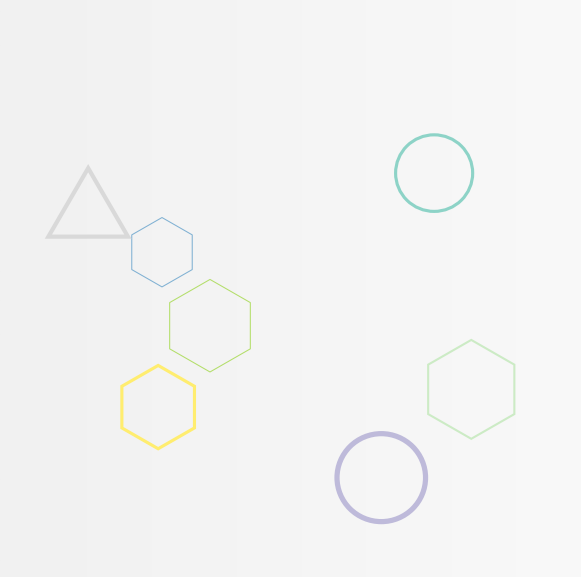[{"shape": "circle", "thickness": 1.5, "radius": 0.33, "center": [0.747, 0.699]}, {"shape": "circle", "thickness": 2.5, "radius": 0.38, "center": [0.656, 0.172]}, {"shape": "hexagon", "thickness": 0.5, "radius": 0.3, "center": [0.279, 0.562]}, {"shape": "hexagon", "thickness": 0.5, "radius": 0.4, "center": [0.361, 0.435]}, {"shape": "triangle", "thickness": 2, "radius": 0.4, "center": [0.152, 0.629]}, {"shape": "hexagon", "thickness": 1, "radius": 0.43, "center": [0.811, 0.325]}, {"shape": "hexagon", "thickness": 1.5, "radius": 0.36, "center": [0.272, 0.294]}]